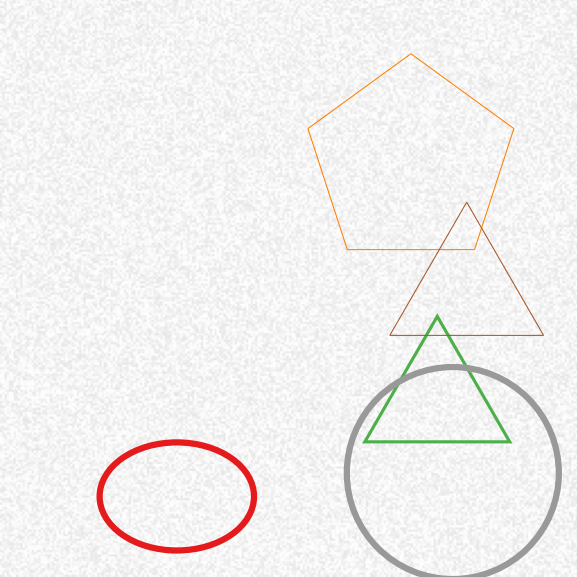[{"shape": "oval", "thickness": 3, "radius": 0.67, "center": [0.306, 0.139]}, {"shape": "triangle", "thickness": 1.5, "radius": 0.72, "center": [0.757, 0.306]}, {"shape": "pentagon", "thickness": 0.5, "radius": 0.94, "center": [0.712, 0.719]}, {"shape": "triangle", "thickness": 0.5, "radius": 0.77, "center": [0.808, 0.495]}, {"shape": "circle", "thickness": 3, "radius": 0.92, "center": [0.784, 0.18]}]